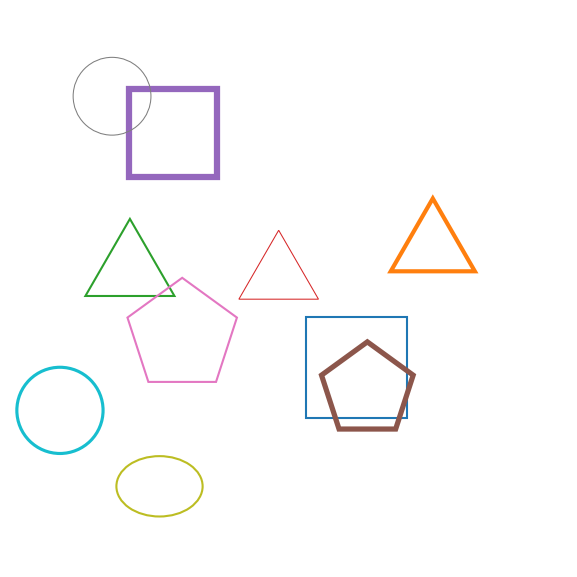[{"shape": "square", "thickness": 1, "radius": 0.44, "center": [0.618, 0.363]}, {"shape": "triangle", "thickness": 2, "radius": 0.42, "center": [0.749, 0.571]}, {"shape": "triangle", "thickness": 1, "radius": 0.45, "center": [0.225, 0.531]}, {"shape": "triangle", "thickness": 0.5, "radius": 0.4, "center": [0.483, 0.521]}, {"shape": "square", "thickness": 3, "radius": 0.38, "center": [0.3, 0.769]}, {"shape": "pentagon", "thickness": 2.5, "radius": 0.42, "center": [0.636, 0.324]}, {"shape": "pentagon", "thickness": 1, "radius": 0.5, "center": [0.316, 0.418]}, {"shape": "circle", "thickness": 0.5, "radius": 0.34, "center": [0.194, 0.832]}, {"shape": "oval", "thickness": 1, "radius": 0.37, "center": [0.276, 0.157]}, {"shape": "circle", "thickness": 1.5, "radius": 0.37, "center": [0.104, 0.289]}]